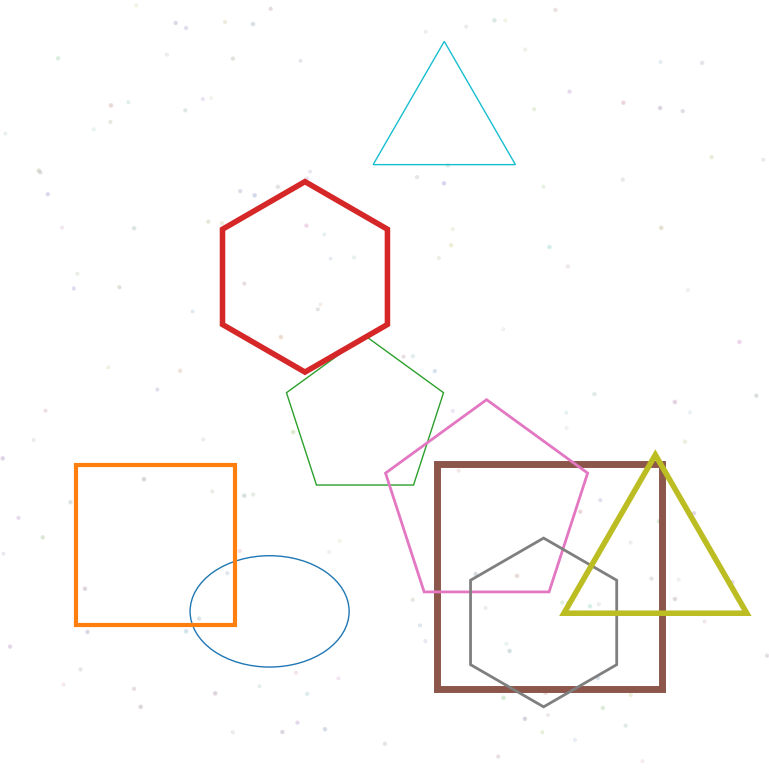[{"shape": "oval", "thickness": 0.5, "radius": 0.52, "center": [0.35, 0.206]}, {"shape": "square", "thickness": 1.5, "radius": 0.52, "center": [0.202, 0.292]}, {"shape": "pentagon", "thickness": 0.5, "radius": 0.54, "center": [0.474, 0.457]}, {"shape": "hexagon", "thickness": 2, "radius": 0.62, "center": [0.396, 0.64]}, {"shape": "square", "thickness": 2.5, "radius": 0.73, "center": [0.714, 0.252]}, {"shape": "pentagon", "thickness": 1, "radius": 0.69, "center": [0.632, 0.343]}, {"shape": "hexagon", "thickness": 1, "radius": 0.55, "center": [0.706, 0.192]}, {"shape": "triangle", "thickness": 2, "radius": 0.69, "center": [0.851, 0.272]}, {"shape": "triangle", "thickness": 0.5, "radius": 0.53, "center": [0.577, 0.84]}]